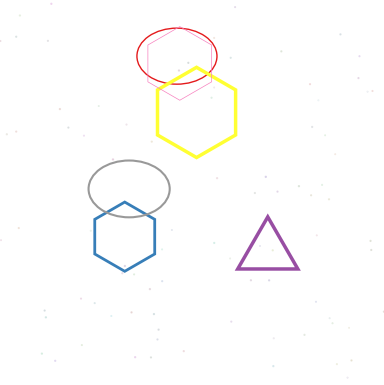[{"shape": "oval", "thickness": 1, "radius": 0.52, "center": [0.46, 0.854]}, {"shape": "hexagon", "thickness": 2, "radius": 0.45, "center": [0.324, 0.385]}, {"shape": "triangle", "thickness": 2.5, "radius": 0.45, "center": [0.696, 0.346]}, {"shape": "hexagon", "thickness": 2.5, "radius": 0.59, "center": [0.511, 0.708]}, {"shape": "hexagon", "thickness": 0.5, "radius": 0.48, "center": [0.467, 0.835]}, {"shape": "oval", "thickness": 1.5, "radius": 0.53, "center": [0.335, 0.509]}]